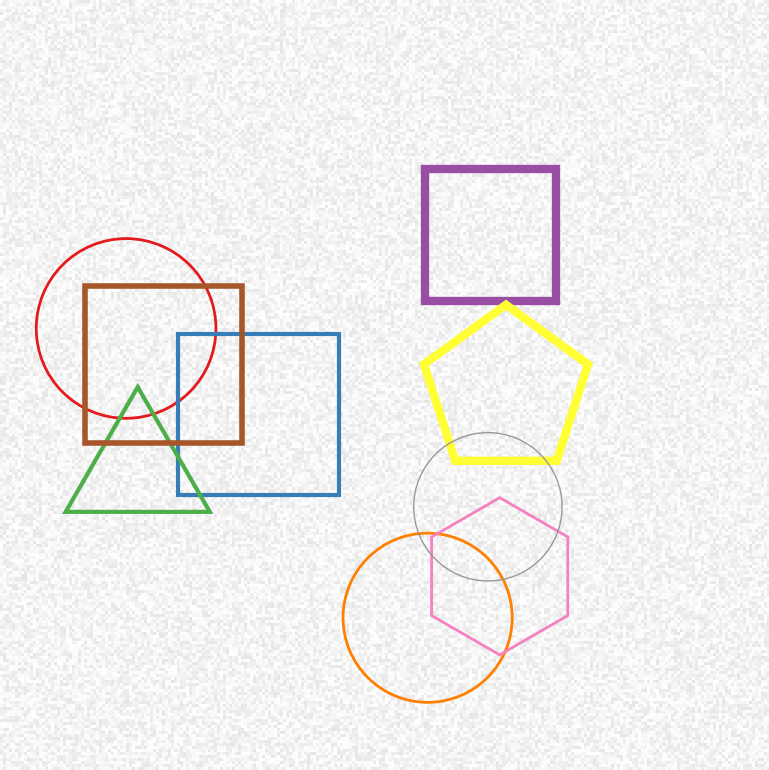[{"shape": "circle", "thickness": 1, "radius": 0.58, "center": [0.164, 0.573]}, {"shape": "square", "thickness": 1.5, "radius": 0.52, "center": [0.336, 0.462]}, {"shape": "triangle", "thickness": 1.5, "radius": 0.54, "center": [0.179, 0.389]}, {"shape": "square", "thickness": 3, "radius": 0.43, "center": [0.636, 0.695]}, {"shape": "circle", "thickness": 1, "radius": 0.55, "center": [0.555, 0.198]}, {"shape": "pentagon", "thickness": 3, "radius": 0.56, "center": [0.657, 0.492]}, {"shape": "square", "thickness": 2, "radius": 0.51, "center": [0.212, 0.527]}, {"shape": "hexagon", "thickness": 1, "radius": 0.51, "center": [0.649, 0.252]}, {"shape": "circle", "thickness": 0.5, "radius": 0.48, "center": [0.634, 0.342]}]